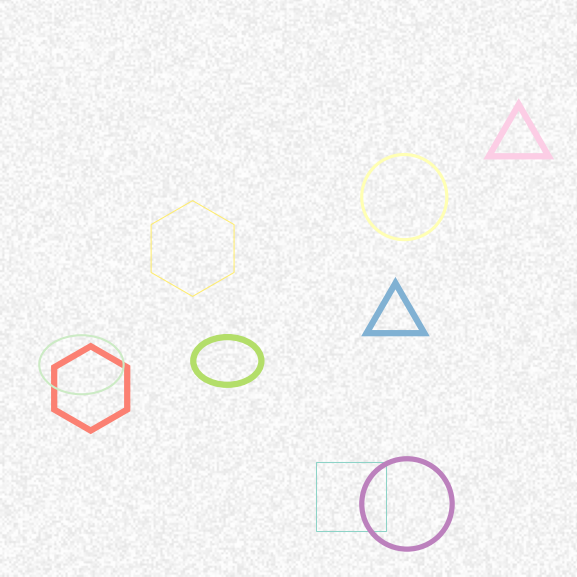[{"shape": "square", "thickness": 0.5, "radius": 0.3, "center": [0.608, 0.139]}, {"shape": "circle", "thickness": 1.5, "radius": 0.37, "center": [0.7, 0.658]}, {"shape": "hexagon", "thickness": 3, "radius": 0.37, "center": [0.157, 0.327]}, {"shape": "triangle", "thickness": 3, "radius": 0.29, "center": [0.685, 0.451]}, {"shape": "oval", "thickness": 3, "radius": 0.3, "center": [0.394, 0.374]}, {"shape": "triangle", "thickness": 3, "radius": 0.3, "center": [0.898, 0.758]}, {"shape": "circle", "thickness": 2.5, "radius": 0.39, "center": [0.705, 0.127]}, {"shape": "oval", "thickness": 1, "radius": 0.37, "center": [0.141, 0.368]}, {"shape": "hexagon", "thickness": 0.5, "radius": 0.41, "center": [0.333, 0.569]}]